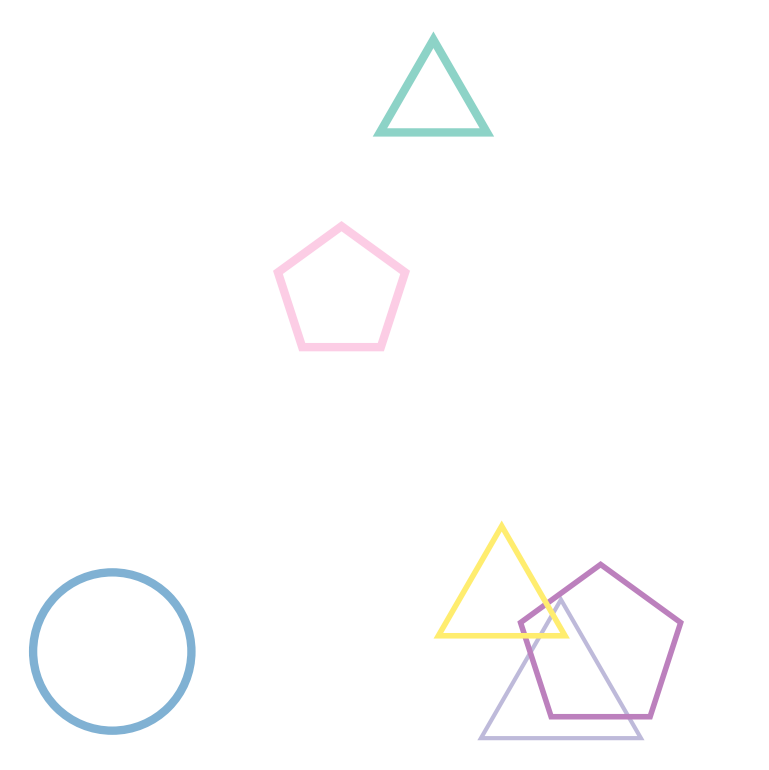[{"shape": "triangle", "thickness": 3, "radius": 0.4, "center": [0.563, 0.868]}, {"shape": "triangle", "thickness": 1.5, "radius": 0.6, "center": [0.728, 0.101]}, {"shape": "circle", "thickness": 3, "radius": 0.51, "center": [0.146, 0.154]}, {"shape": "pentagon", "thickness": 3, "radius": 0.43, "center": [0.444, 0.619]}, {"shape": "pentagon", "thickness": 2, "radius": 0.55, "center": [0.78, 0.158]}, {"shape": "triangle", "thickness": 2, "radius": 0.47, "center": [0.652, 0.222]}]